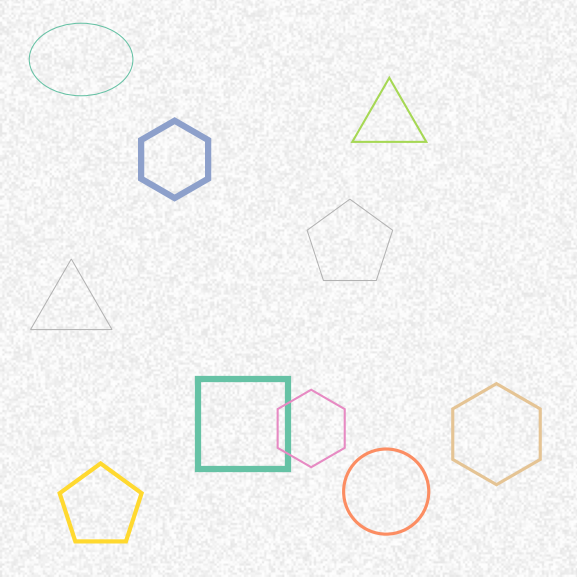[{"shape": "oval", "thickness": 0.5, "radius": 0.45, "center": [0.14, 0.896]}, {"shape": "square", "thickness": 3, "radius": 0.39, "center": [0.421, 0.266]}, {"shape": "circle", "thickness": 1.5, "radius": 0.37, "center": [0.669, 0.148]}, {"shape": "hexagon", "thickness": 3, "radius": 0.33, "center": [0.302, 0.723]}, {"shape": "hexagon", "thickness": 1, "radius": 0.34, "center": [0.539, 0.257]}, {"shape": "triangle", "thickness": 1, "radius": 0.37, "center": [0.674, 0.79]}, {"shape": "pentagon", "thickness": 2, "radius": 0.37, "center": [0.174, 0.122]}, {"shape": "hexagon", "thickness": 1.5, "radius": 0.44, "center": [0.86, 0.247]}, {"shape": "pentagon", "thickness": 0.5, "radius": 0.39, "center": [0.606, 0.576]}, {"shape": "triangle", "thickness": 0.5, "radius": 0.41, "center": [0.123, 0.469]}]